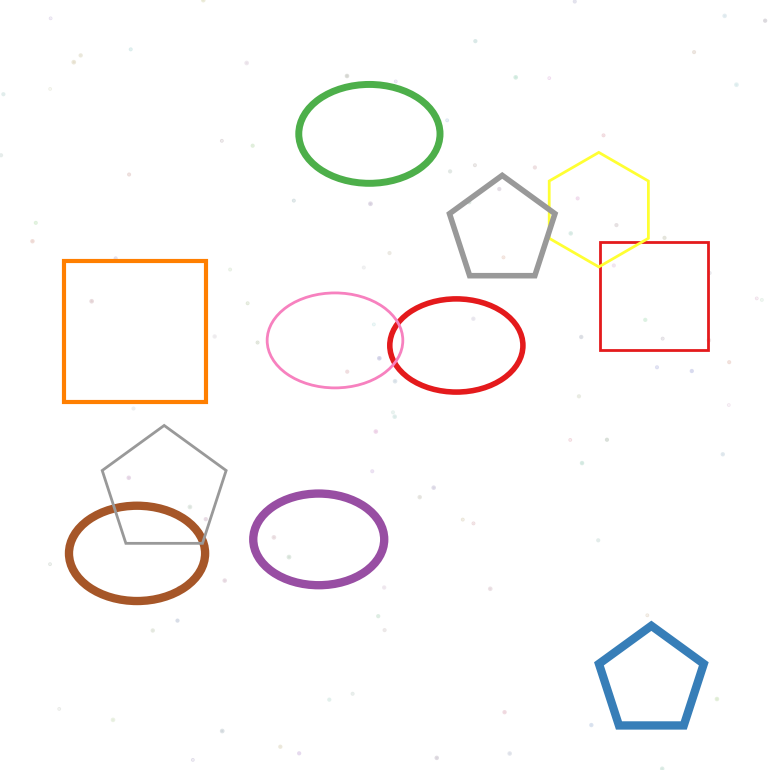[{"shape": "oval", "thickness": 2, "radius": 0.43, "center": [0.593, 0.551]}, {"shape": "square", "thickness": 1, "radius": 0.35, "center": [0.849, 0.616]}, {"shape": "pentagon", "thickness": 3, "radius": 0.36, "center": [0.846, 0.116]}, {"shape": "oval", "thickness": 2.5, "radius": 0.46, "center": [0.48, 0.826]}, {"shape": "oval", "thickness": 3, "radius": 0.43, "center": [0.414, 0.299]}, {"shape": "square", "thickness": 1.5, "radius": 0.46, "center": [0.175, 0.569]}, {"shape": "hexagon", "thickness": 1, "radius": 0.37, "center": [0.778, 0.728]}, {"shape": "oval", "thickness": 3, "radius": 0.44, "center": [0.178, 0.281]}, {"shape": "oval", "thickness": 1, "radius": 0.44, "center": [0.435, 0.558]}, {"shape": "pentagon", "thickness": 2, "radius": 0.36, "center": [0.652, 0.7]}, {"shape": "pentagon", "thickness": 1, "radius": 0.42, "center": [0.213, 0.363]}]